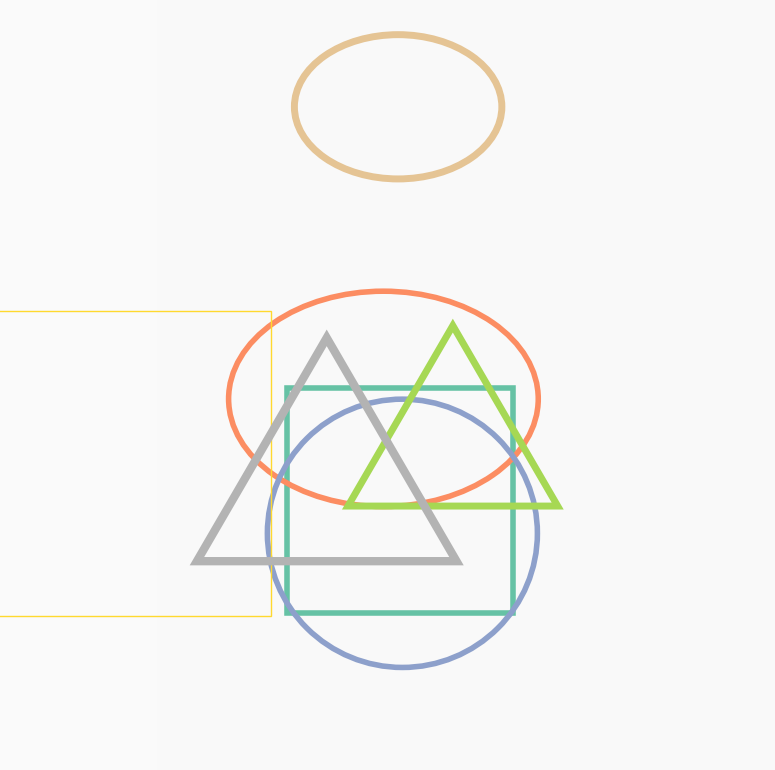[{"shape": "square", "thickness": 2, "radius": 0.73, "center": [0.516, 0.35]}, {"shape": "oval", "thickness": 2, "radius": 1.0, "center": [0.495, 0.482]}, {"shape": "circle", "thickness": 2, "radius": 0.87, "center": [0.519, 0.307]}, {"shape": "triangle", "thickness": 2.5, "radius": 0.78, "center": [0.584, 0.421]}, {"shape": "square", "thickness": 0.5, "radius": 0.99, "center": [0.152, 0.398]}, {"shape": "oval", "thickness": 2.5, "radius": 0.67, "center": [0.514, 0.861]}, {"shape": "triangle", "thickness": 3, "radius": 0.97, "center": [0.422, 0.368]}]